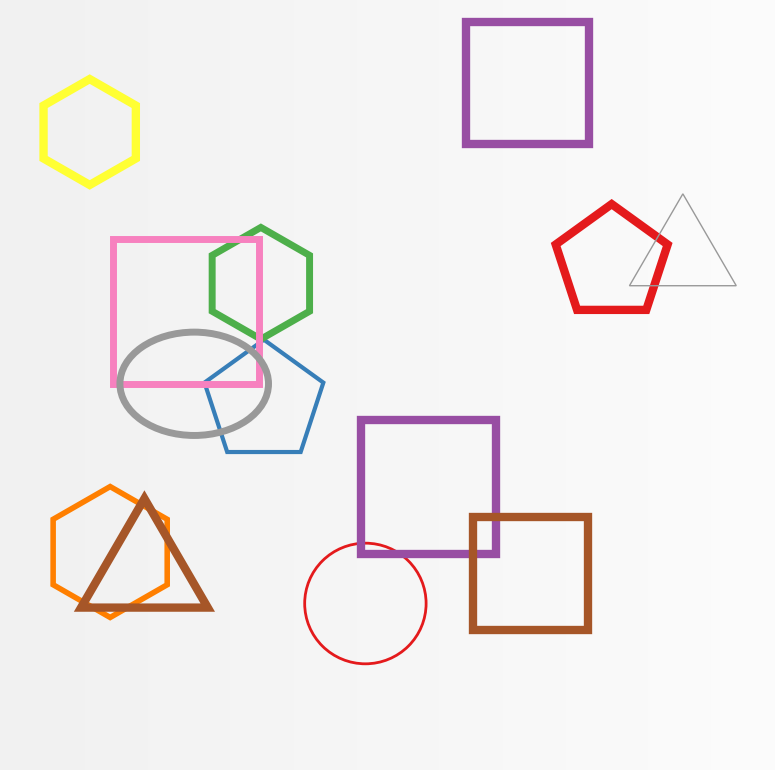[{"shape": "circle", "thickness": 1, "radius": 0.39, "center": [0.471, 0.216]}, {"shape": "pentagon", "thickness": 3, "radius": 0.38, "center": [0.789, 0.659]}, {"shape": "pentagon", "thickness": 1.5, "radius": 0.4, "center": [0.341, 0.478]}, {"shape": "hexagon", "thickness": 2.5, "radius": 0.36, "center": [0.337, 0.632]}, {"shape": "square", "thickness": 3, "radius": 0.4, "center": [0.68, 0.892]}, {"shape": "square", "thickness": 3, "radius": 0.44, "center": [0.553, 0.367]}, {"shape": "hexagon", "thickness": 2, "radius": 0.42, "center": [0.142, 0.283]}, {"shape": "hexagon", "thickness": 3, "radius": 0.34, "center": [0.116, 0.829]}, {"shape": "square", "thickness": 3, "radius": 0.37, "center": [0.685, 0.255]}, {"shape": "triangle", "thickness": 3, "radius": 0.47, "center": [0.186, 0.258]}, {"shape": "square", "thickness": 2.5, "radius": 0.47, "center": [0.24, 0.595]}, {"shape": "triangle", "thickness": 0.5, "radius": 0.4, "center": [0.881, 0.669]}, {"shape": "oval", "thickness": 2.5, "radius": 0.48, "center": [0.251, 0.502]}]